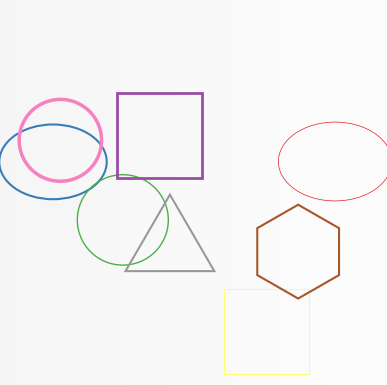[{"shape": "oval", "thickness": 0.5, "radius": 0.73, "center": [0.865, 0.58]}, {"shape": "oval", "thickness": 1.5, "radius": 0.69, "center": [0.137, 0.58]}, {"shape": "circle", "thickness": 1, "radius": 0.59, "center": [0.317, 0.429]}, {"shape": "square", "thickness": 2, "radius": 0.55, "center": [0.411, 0.648]}, {"shape": "square", "thickness": 0.5, "radius": 0.55, "center": [0.688, 0.139]}, {"shape": "hexagon", "thickness": 1.5, "radius": 0.61, "center": [0.769, 0.346]}, {"shape": "circle", "thickness": 2.5, "radius": 0.53, "center": [0.156, 0.636]}, {"shape": "triangle", "thickness": 1.5, "radius": 0.66, "center": [0.439, 0.362]}]